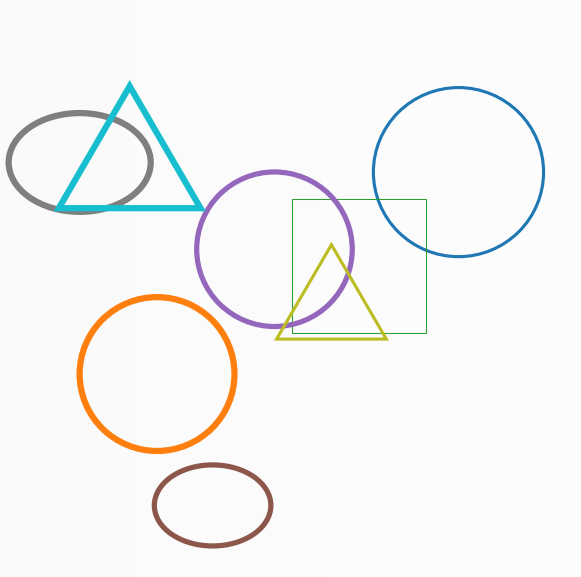[{"shape": "circle", "thickness": 1.5, "radius": 0.73, "center": [0.789, 0.701]}, {"shape": "circle", "thickness": 3, "radius": 0.67, "center": [0.27, 0.351]}, {"shape": "square", "thickness": 0.5, "radius": 0.58, "center": [0.618, 0.538]}, {"shape": "circle", "thickness": 2.5, "radius": 0.67, "center": [0.472, 0.568]}, {"shape": "oval", "thickness": 2.5, "radius": 0.5, "center": [0.366, 0.124]}, {"shape": "oval", "thickness": 3, "radius": 0.61, "center": [0.137, 0.718]}, {"shape": "triangle", "thickness": 1.5, "radius": 0.54, "center": [0.57, 0.466]}, {"shape": "triangle", "thickness": 3, "radius": 0.7, "center": [0.223, 0.709]}]